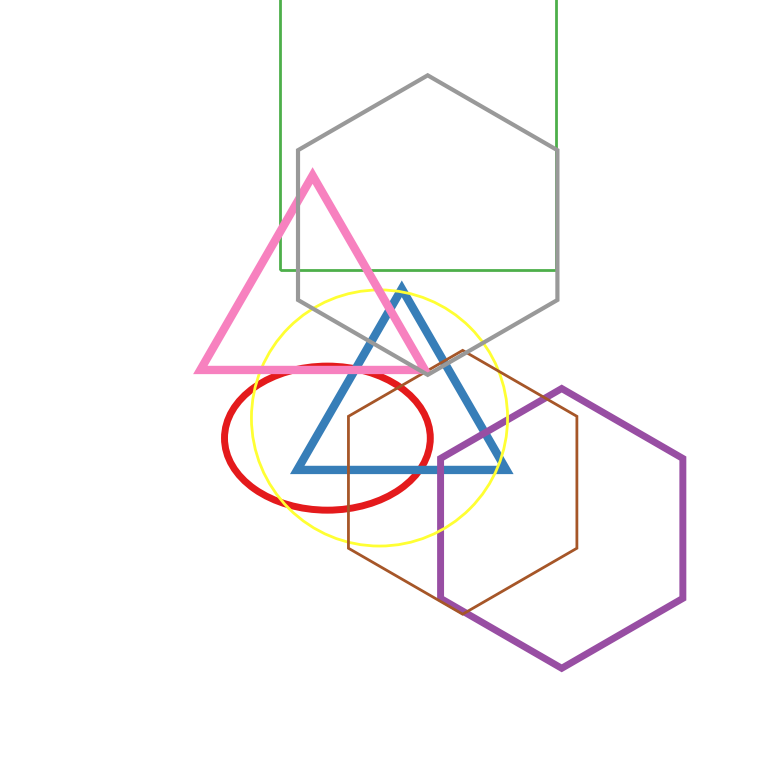[{"shape": "oval", "thickness": 2.5, "radius": 0.67, "center": [0.425, 0.431]}, {"shape": "triangle", "thickness": 3, "radius": 0.78, "center": [0.522, 0.468]}, {"shape": "square", "thickness": 1, "radius": 0.9, "center": [0.543, 0.829]}, {"shape": "hexagon", "thickness": 2.5, "radius": 0.91, "center": [0.73, 0.314]}, {"shape": "circle", "thickness": 1, "radius": 0.83, "center": [0.493, 0.457]}, {"shape": "hexagon", "thickness": 1, "radius": 0.86, "center": [0.601, 0.374]}, {"shape": "triangle", "thickness": 3, "radius": 0.84, "center": [0.406, 0.604]}, {"shape": "hexagon", "thickness": 1.5, "radius": 0.97, "center": [0.555, 0.708]}]